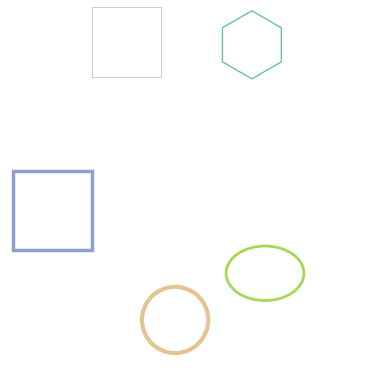[{"shape": "hexagon", "thickness": 1, "radius": 0.44, "center": [0.654, 0.884]}, {"shape": "square", "thickness": 2.5, "radius": 0.51, "center": [0.136, 0.454]}, {"shape": "oval", "thickness": 2, "radius": 0.51, "center": [0.688, 0.29]}, {"shape": "circle", "thickness": 3, "radius": 0.43, "center": [0.455, 0.169]}, {"shape": "square", "thickness": 0.5, "radius": 0.45, "center": [0.329, 0.891]}]